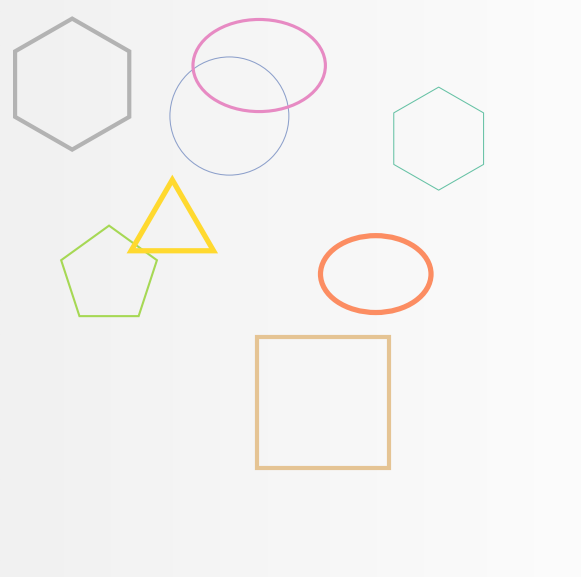[{"shape": "hexagon", "thickness": 0.5, "radius": 0.45, "center": [0.755, 0.759]}, {"shape": "oval", "thickness": 2.5, "radius": 0.48, "center": [0.646, 0.525]}, {"shape": "circle", "thickness": 0.5, "radius": 0.51, "center": [0.395, 0.798]}, {"shape": "oval", "thickness": 1.5, "radius": 0.57, "center": [0.446, 0.886]}, {"shape": "pentagon", "thickness": 1, "radius": 0.43, "center": [0.188, 0.522]}, {"shape": "triangle", "thickness": 2.5, "radius": 0.41, "center": [0.296, 0.606]}, {"shape": "square", "thickness": 2, "radius": 0.56, "center": [0.556, 0.302]}, {"shape": "hexagon", "thickness": 2, "radius": 0.57, "center": [0.124, 0.853]}]